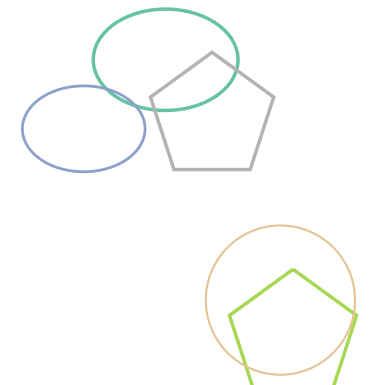[{"shape": "oval", "thickness": 2.5, "radius": 0.94, "center": [0.43, 0.845]}, {"shape": "oval", "thickness": 2, "radius": 0.8, "center": [0.217, 0.665]}, {"shape": "pentagon", "thickness": 2.5, "radius": 0.87, "center": [0.761, 0.127]}, {"shape": "circle", "thickness": 1.5, "radius": 0.97, "center": [0.728, 0.221]}, {"shape": "pentagon", "thickness": 2.5, "radius": 0.84, "center": [0.551, 0.696]}]